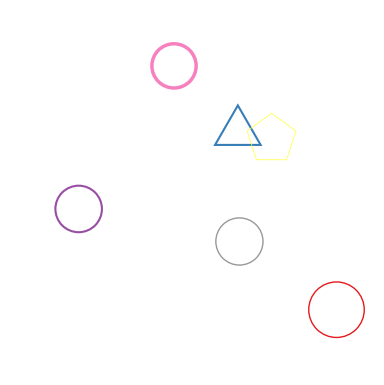[{"shape": "circle", "thickness": 1, "radius": 0.36, "center": [0.874, 0.196]}, {"shape": "triangle", "thickness": 1.5, "radius": 0.34, "center": [0.618, 0.658]}, {"shape": "circle", "thickness": 1.5, "radius": 0.3, "center": [0.204, 0.457]}, {"shape": "pentagon", "thickness": 0.5, "radius": 0.33, "center": [0.705, 0.639]}, {"shape": "circle", "thickness": 2.5, "radius": 0.29, "center": [0.452, 0.829]}, {"shape": "circle", "thickness": 1, "radius": 0.31, "center": [0.622, 0.373]}]